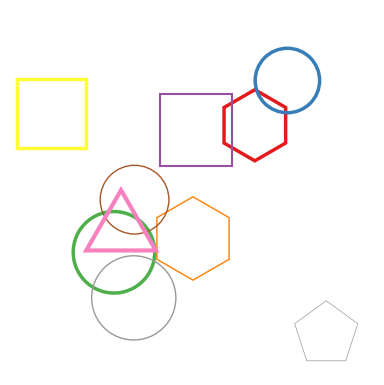[{"shape": "hexagon", "thickness": 2.5, "radius": 0.46, "center": [0.662, 0.675]}, {"shape": "circle", "thickness": 2.5, "radius": 0.42, "center": [0.747, 0.791]}, {"shape": "circle", "thickness": 2.5, "radius": 0.53, "center": [0.296, 0.345]}, {"shape": "square", "thickness": 1.5, "radius": 0.47, "center": [0.509, 0.662]}, {"shape": "hexagon", "thickness": 1, "radius": 0.54, "center": [0.501, 0.381]}, {"shape": "square", "thickness": 2.5, "radius": 0.45, "center": [0.134, 0.705]}, {"shape": "circle", "thickness": 1, "radius": 0.45, "center": [0.349, 0.481]}, {"shape": "triangle", "thickness": 3, "radius": 0.52, "center": [0.314, 0.402]}, {"shape": "pentagon", "thickness": 0.5, "radius": 0.43, "center": [0.847, 0.133]}, {"shape": "circle", "thickness": 1, "radius": 0.55, "center": [0.347, 0.226]}]